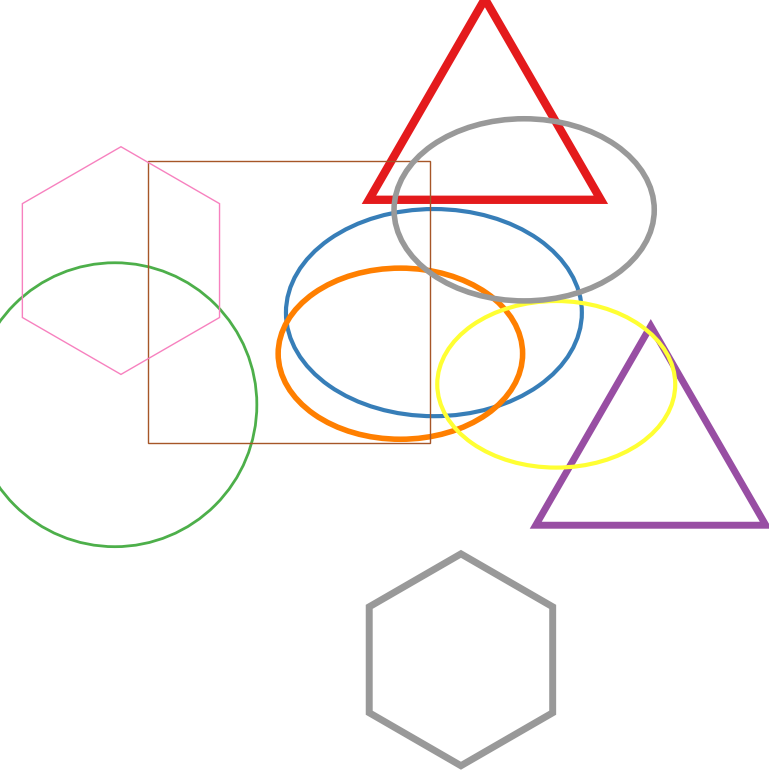[{"shape": "triangle", "thickness": 3, "radius": 0.87, "center": [0.63, 0.827]}, {"shape": "oval", "thickness": 1.5, "radius": 0.96, "center": [0.564, 0.594]}, {"shape": "circle", "thickness": 1, "radius": 0.92, "center": [0.149, 0.474]}, {"shape": "triangle", "thickness": 2.5, "radius": 0.86, "center": [0.845, 0.404]}, {"shape": "oval", "thickness": 2, "radius": 0.79, "center": [0.52, 0.541]}, {"shape": "oval", "thickness": 1.5, "radius": 0.77, "center": [0.722, 0.501]}, {"shape": "square", "thickness": 0.5, "radius": 0.92, "center": [0.375, 0.608]}, {"shape": "hexagon", "thickness": 0.5, "radius": 0.74, "center": [0.157, 0.662]}, {"shape": "hexagon", "thickness": 2.5, "radius": 0.69, "center": [0.599, 0.143]}, {"shape": "oval", "thickness": 2, "radius": 0.84, "center": [0.681, 0.727]}]